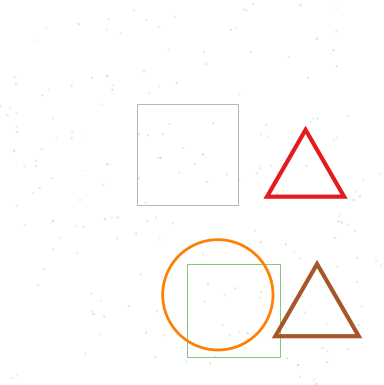[{"shape": "triangle", "thickness": 3, "radius": 0.58, "center": [0.794, 0.547]}, {"shape": "square", "thickness": 0.5, "radius": 0.61, "center": [0.607, 0.193]}, {"shape": "circle", "thickness": 2, "radius": 0.72, "center": [0.566, 0.234]}, {"shape": "triangle", "thickness": 3, "radius": 0.63, "center": [0.824, 0.189]}, {"shape": "square", "thickness": 0.5, "radius": 0.65, "center": [0.487, 0.599]}]